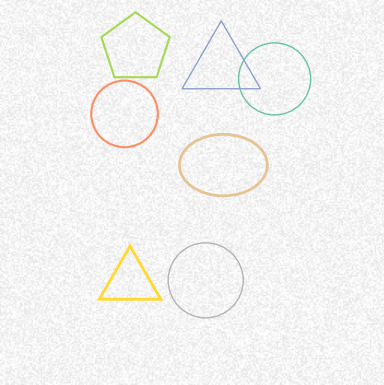[{"shape": "circle", "thickness": 1, "radius": 0.47, "center": [0.713, 0.795]}, {"shape": "circle", "thickness": 1.5, "radius": 0.43, "center": [0.324, 0.704]}, {"shape": "triangle", "thickness": 1, "radius": 0.59, "center": [0.575, 0.828]}, {"shape": "pentagon", "thickness": 1.5, "radius": 0.47, "center": [0.352, 0.875]}, {"shape": "triangle", "thickness": 2, "radius": 0.46, "center": [0.338, 0.269]}, {"shape": "oval", "thickness": 2, "radius": 0.57, "center": [0.58, 0.571]}, {"shape": "circle", "thickness": 1, "radius": 0.49, "center": [0.534, 0.272]}]